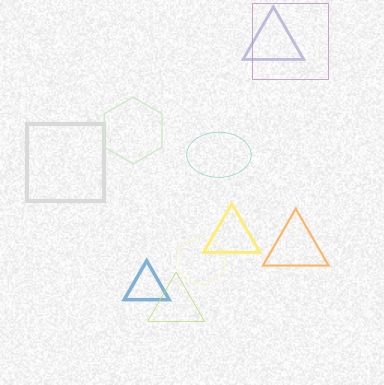[{"shape": "oval", "thickness": 0.5, "radius": 0.42, "center": [0.569, 0.598]}, {"shape": "hexagon", "thickness": 0.5, "radius": 0.33, "center": [0.524, 0.324]}, {"shape": "triangle", "thickness": 2, "radius": 0.45, "center": [0.71, 0.891]}, {"shape": "triangle", "thickness": 2.5, "radius": 0.34, "center": [0.381, 0.255]}, {"shape": "triangle", "thickness": 1.5, "radius": 0.49, "center": [0.768, 0.36]}, {"shape": "triangle", "thickness": 0.5, "radius": 0.43, "center": [0.457, 0.208]}, {"shape": "square", "thickness": 3, "radius": 0.5, "center": [0.17, 0.578]}, {"shape": "square", "thickness": 0.5, "radius": 0.5, "center": [0.753, 0.893]}, {"shape": "hexagon", "thickness": 1, "radius": 0.43, "center": [0.346, 0.661]}, {"shape": "triangle", "thickness": 2, "radius": 0.42, "center": [0.602, 0.387]}]